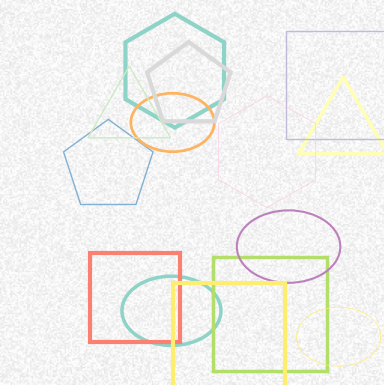[{"shape": "oval", "thickness": 2.5, "radius": 0.64, "center": [0.445, 0.193]}, {"shape": "hexagon", "thickness": 3, "radius": 0.74, "center": [0.454, 0.816]}, {"shape": "triangle", "thickness": 2.5, "radius": 0.67, "center": [0.891, 0.667]}, {"shape": "square", "thickness": 1, "radius": 0.7, "center": [0.882, 0.78]}, {"shape": "square", "thickness": 3, "radius": 0.58, "center": [0.35, 0.227]}, {"shape": "pentagon", "thickness": 1, "radius": 0.61, "center": [0.281, 0.568]}, {"shape": "oval", "thickness": 2, "radius": 0.54, "center": [0.448, 0.682]}, {"shape": "square", "thickness": 2.5, "radius": 0.74, "center": [0.702, 0.184]}, {"shape": "hexagon", "thickness": 0.5, "radius": 0.73, "center": [0.694, 0.606]}, {"shape": "pentagon", "thickness": 3, "radius": 0.57, "center": [0.49, 0.777]}, {"shape": "oval", "thickness": 1.5, "radius": 0.67, "center": [0.75, 0.36]}, {"shape": "triangle", "thickness": 1, "radius": 0.62, "center": [0.336, 0.704]}, {"shape": "oval", "thickness": 0.5, "radius": 0.55, "center": [0.88, 0.126]}, {"shape": "square", "thickness": 3, "radius": 0.72, "center": [0.595, 0.119]}]